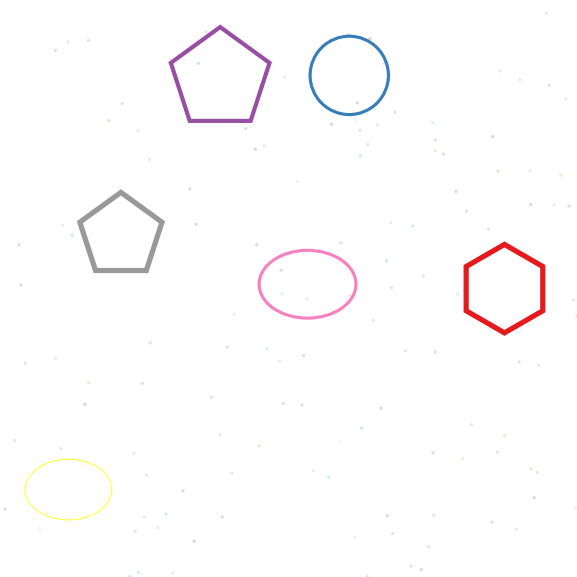[{"shape": "hexagon", "thickness": 2.5, "radius": 0.38, "center": [0.874, 0.499]}, {"shape": "circle", "thickness": 1.5, "radius": 0.34, "center": [0.605, 0.869]}, {"shape": "pentagon", "thickness": 2, "radius": 0.45, "center": [0.381, 0.862]}, {"shape": "oval", "thickness": 0.5, "radius": 0.38, "center": [0.119, 0.151]}, {"shape": "oval", "thickness": 1.5, "radius": 0.42, "center": [0.533, 0.507]}, {"shape": "pentagon", "thickness": 2.5, "radius": 0.37, "center": [0.209, 0.591]}]